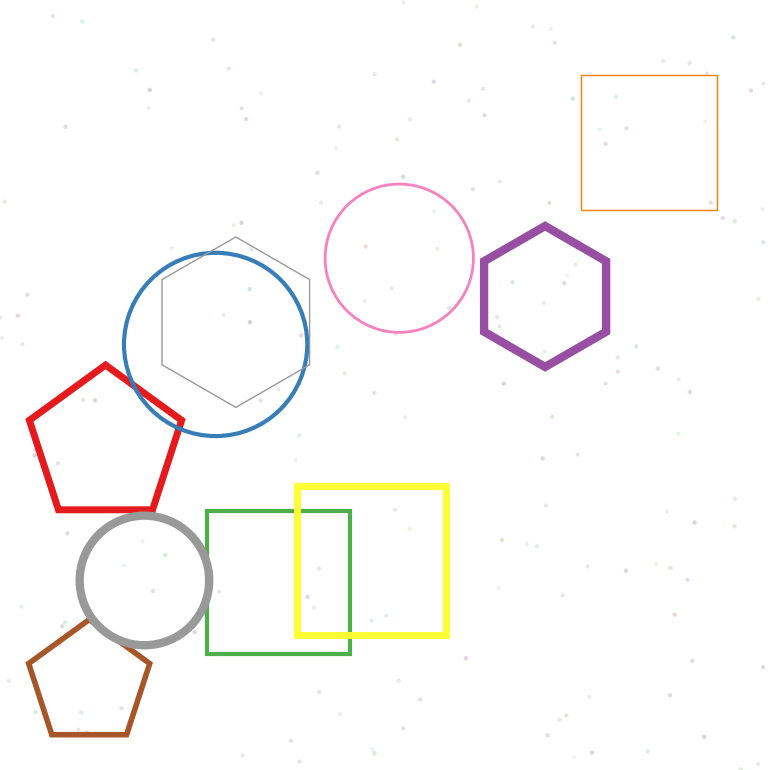[{"shape": "pentagon", "thickness": 2.5, "radius": 0.52, "center": [0.137, 0.422]}, {"shape": "circle", "thickness": 1.5, "radius": 0.6, "center": [0.28, 0.553]}, {"shape": "square", "thickness": 1.5, "radius": 0.46, "center": [0.362, 0.243]}, {"shape": "hexagon", "thickness": 3, "radius": 0.46, "center": [0.708, 0.615]}, {"shape": "square", "thickness": 0.5, "radius": 0.44, "center": [0.843, 0.815]}, {"shape": "square", "thickness": 2.5, "radius": 0.48, "center": [0.482, 0.272]}, {"shape": "pentagon", "thickness": 2, "radius": 0.41, "center": [0.116, 0.113]}, {"shape": "circle", "thickness": 1, "radius": 0.48, "center": [0.519, 0.665]}, {"shape": "hexagon", "thickness": 0.5, "radius": 0.55, "center": [0.306, 0.582]}, {"shape": "circle", "thickness": 3, "radius": 0.42, "center": [0.188, 0.246]}]